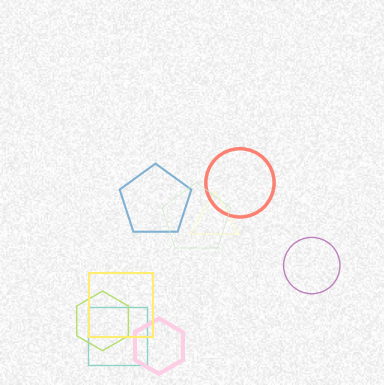[{"shape": "square", "thickness": 1, "radius": 0.38, "center": [0.305, 0.127]}, {"shape": "triangle", "thickness": 0.5, "radius": 0.37, "center": [0.558, 0.429]}, {"shape": "circle", "thickness": 2.5, "radius": 0.44, "center": [0.623, 0.525]}, {"shape": "pentagon", "thickness": 1.5, "radius": 0.49, "center": [0.404, 0.477]}, {"shape": "hexagon", "thickness": 1, "radius": 0.39, "center": [0.266, 0.167]}, {"shape": "hexagon", "thickness": 3, "radius": 0.36, "center": [0.413, 0.101]}, {"shape": "circle", "thickness": 1, "radius": 0.37, "center": [0.81, 0.31]}, {"shape": "pentagon", "thickness": 0.5, "radius": 0.47, "center": [0.51, 0.432]}, {"shape": "square", "thickness": 1.5, "radius": 0.42, "center": [0.315, 0.208]}]